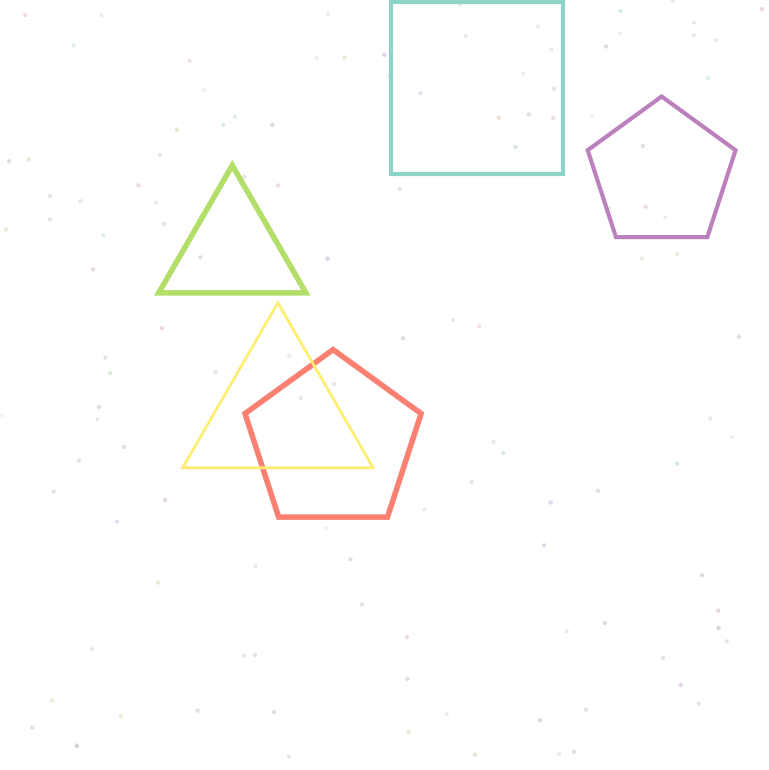[{"shape": "square", "thickness": 1.5, "radius": 0.56, "center": [0.62, 0.886]}, {"shape": "pentagon", "thickness": 2, "radius": 0.6, "center": [0.433, 0.426]}, {"shape": "triangle", "thickness": 2, "radius": 0.55, "center": [0.302, 0.675]}, {"shape": "pentagon", "thickness": 1.5, "radius": 0.5, "center": [0.859, 0.774]}, {"shape": "triangle", "thickness": 1, "radius": 0.71, "center": [0.361, 0.464]}]